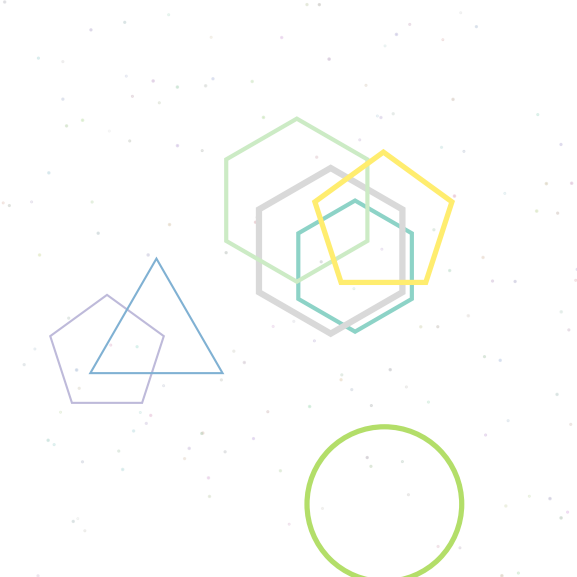[{"shape": "hexagon", "thickness": 2, "radius": 0.57, "center": [0.615, 0.538]}, {"shape": "pentagon", "thickness": 1, "radius": 0.52, "center": [0.185, 0.385]}, {"shape": "triangle", "thickness": 1, "radius": 0.66, "center": [0.271, 0.419]}, {"shape": "circle", "thickness": 2.5, "radius": 0.67, "center": [0.666, 0.126]}, {"shape": "hexagon", "thickness": 3, "radius": 0.72, "center": [0.573, 0.565]}, {"shape": "hexagon", "thickness": 2, "radius": 0.71, "center": [0.514, 0.653]}, {"shape": "pentagon", "thickness": 2.5, "radius": 0.62, "center": [0.664, 0.611]}]